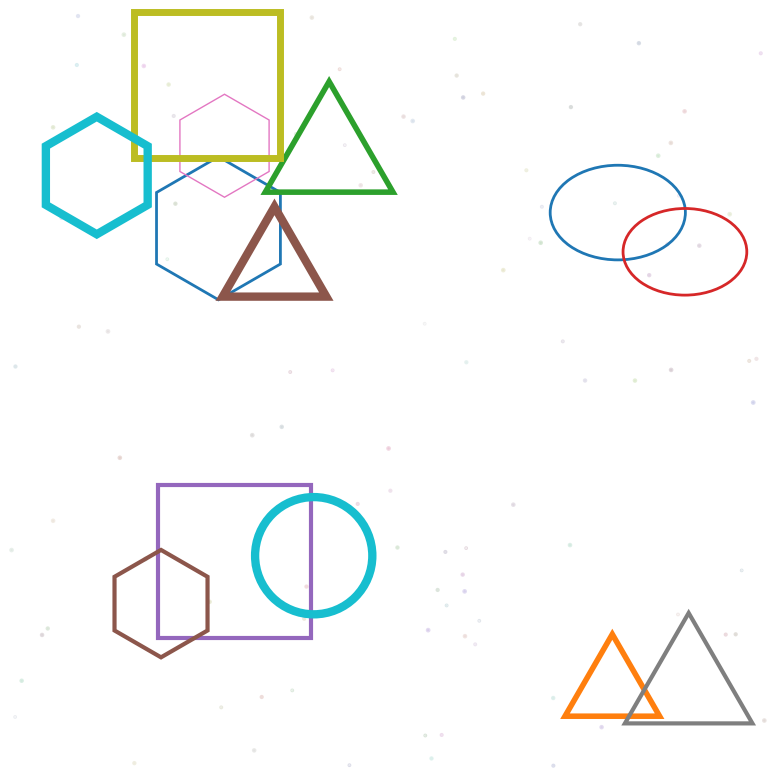[{"shape": "hexagon", "thickness": 1, "radius": 0.46, "center": [0.284, 0.704]}, {"shape": "oval", "thickness": 1, "radius": 0.44, "center": [0.802, 0.724]}, {"shape": "triangle", "thickness": 2, "radius": 0.35, "center": [0.795, 0.105]}, {"shape": "triangle", "thickness": 2, "radius": 0.48, "center": [0.427, 0.798]}, {"shape": "oval", "thickness": 1, "radius": 0.4, "center": [0.89, 0.673]}, {"shape": "square", "thickness": 1.5, "radius": 0.49, "center": [0.305, 0.271]}, {"shape": "hexagon", "thickness": 1.5, "radius": 0.35, "center": [0.209, 0.216]}, {"shape": "triangle", "thickness": 3, "radius": 0.39, "center": [0.356, 0.654]}, {"shape": "hexagon", "thickness": 0.5, "radius": 0.33, "center": [0.292, 0.811]}, {"shape": "triangle", "thickness": 1.5, "radius": 0.48, "center": [0.894, 0.108]}, {"shape": "square", "thickness": 2.5, "radius": 0.48, "center": [0.269, 0.89]}, {"shape": "hexagon", "thickness": 3, "radius": 0.38, "center": [0.126, 0.772]}, {"shape": "circle", "thickness": 3, "radius": 0.38, "center": [0.407, 0.278]}]